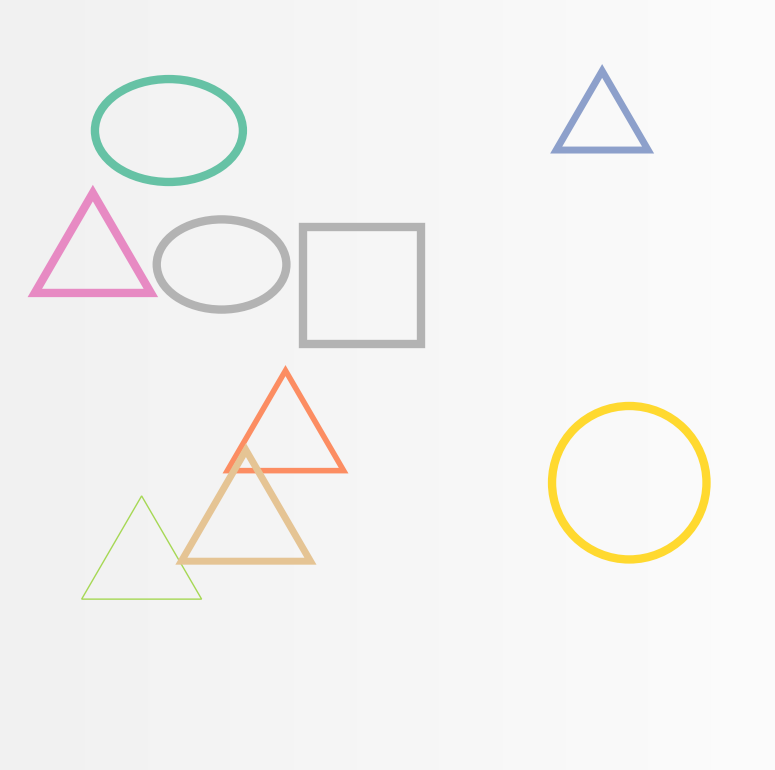[{"shape": "oval", "thickness": 3, "radius": 0.48, "center": [0.218, 0.83]}, {"shape": "triangle", "thickness": 2, "radius": 0.43, "center": [0.368, 0.432]}, {"shape": "triangle", "thickness": 2.5, "radius": 0.34, "center": [0.777, 0.839]}, {"shape": "triangle", "thickness": 3, "radius": 0.43, "center": [0.12, 0.663]}, {"shape": "triangle", "thickness": 0.5, "radius": 0.45, "center": [0.183, 0.267]}, {"shape": "circle", "thickness": 3, "radius": 0.5, "center": [0.812, 0.373]}, {"shape": "triangle", "thickness": 2.5, "radius": 0.48, "center": [0.317, 0.319]}, {"shape": "square", "thickness": 3, "radius": 0.38, "center": [0.467, 0.629]}, {"shape": "oval", "thickness": 3, "radius": 0.42, "center": [0.286, 0.657]}]